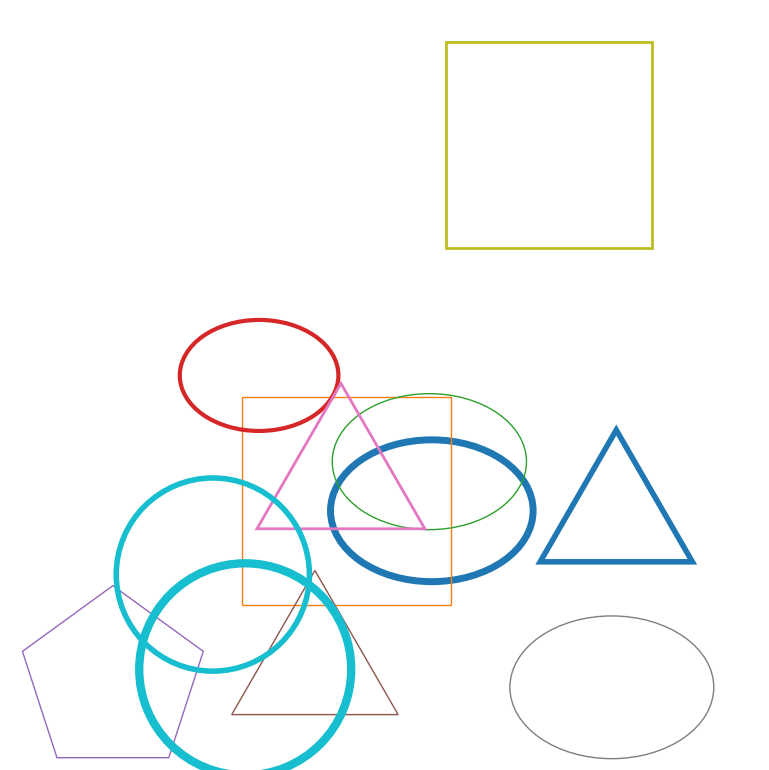[{"shape": "oval", "thickness": 2.5, "radius": 0.66, "center": [0.561, 0.337]}, {"shape": "triangle", "thickness": 2, "radius": 0.57, "center": [0.8, 0.327]}, {"shape": "square", "thickness": 0.5, "radius": 0.68, "center": [0.45, 0.349]}, {"shape": "oval", "thickness": 0.5, "radius": 0.63, "center": [0.558, 0.4]}, {"shape": "oval", "thickness": 1.5, "radius": 0.51, "center": [0.336, 0.512]}, {"shape": "pentagon", "thickness": 0.5, "radius": 0.62, "center": [0.147, 0.116]}, {"shape": "triangle", "thickness": 0.5, "radius": 0.62, "center": [0.409, 0.134]}, {"shape": "triangle", "thickness": 1, "radius": 0.63, "center": [0.443, 0.376]}, {"shape": "oval", "thickness": 0.5, "radius": 0.66, "center": [0.795, 0.107]}, {"shape": "square", "thickness": 1, "radius": 0.67, "center": [0.713, 0.811]}, {"shape": "circle", "thickness": 3, "radius": 0.69, "center": [0.318, 0.131]}, {"shape": "circle", "thickness": 2, "radius": 0.63, "center": [0.276, 0.254]}]